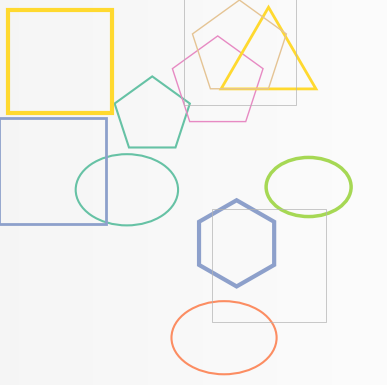[{"shape": "oval", "thickness": 1.5, "radius": 0.66, "center": [0.327, 0.507]}, {"shape": "pentagon", "thickness": 1.5, "radius": 0.51, "center": [0.393, 0.699]}, {"shape": "oval", "thickness": 1.5, "radius": 0.68, "center": [0.578, 0.123]}, {"shape": "square", "thickness": 2, "radius": 0.69, "center": [0.136, 0.556]}, {"shape": "hexagon", "thickness": 3, "radius": 0.56, "center": [0.611, 0.368]}, {"shape": "pentagon", "thickness": 1, "radius": 0.61, "center": [0.562, 0.784]}, {"shape": "oval", "thickness": 2.5, "radius": 0.55, "center": [0.796, 0.514]}, {"shape": "triangle", "thickness": 2, "radius": 0.71, "center": [0.693, 0.84]}, {"shape": "square", "thickness": 3, "radius": 0.67, "center": [0.154, 0.84]}, {"shape": "pentagon", "thickness": 1, "radius": 0.64, "center": [0.618, 0.872]}, {"shape": "square", "thickness": 0.5, "radius": 0.72, "center": [0.619, 0.871]}, {"shape": "square", "thickness": 0.5, "radius": 0.73, "center": [0.694, 0.311]}]